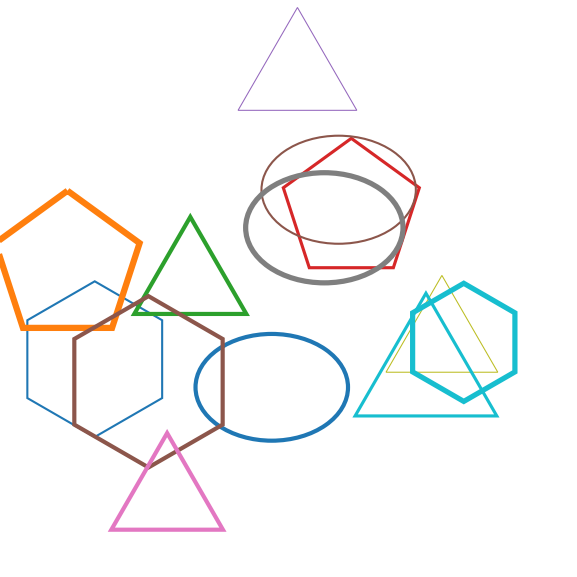[{"shape": "hexagon", "thickness": 1, "radius": 0.67, "center": [0.164, 0.377]}, {"shape": "oval", "thickness": 2, "radius": 0.66, "center": [0.471, 0.328]}, {"shape": "pentagon", "thickness": 3, "radius": 0.66, "center": [0.117, 0.538]}, {"shape": "triangle", "thickness": 2, "radius": 0.56, "center": [0.33, 0.512]}, {"shape": "pentagon", "thickness": 1.5, "radius": 0.62, "center": [0.608, 0.636]}, {"shape": "triangle", "thickness": 0.5, "radius": 0.59, "center": [0.515, 0.867]}, {"shape": "hexagon", "thickness": 2, "radius": 0.74, "center": [0.257, 0.338]}, {"shape": "oval", "thickness": 1, "radius": 0.67, "center": [0.586, 0.671]}, {"shape": "triangle", "thickness": 2, "radius": 0.56, "center": [0.289, 0.138]}, {"shape": "oval", "thickness": 2.5, "radius": 0.68, "center": [0.562, 0.605]}, {"shape": "triangle", "thickness": 0.5, "radius": 0.56, "center": [0.765, 0.41]}, {"shape": "triangle", "thickness": 1.5, "radius": 0.71, "center": [0.738, 0.35]}, {"shape": "hexagon", "thickness": 2.5, "radius": 0.51, "center": [0.803, 0.406]}]